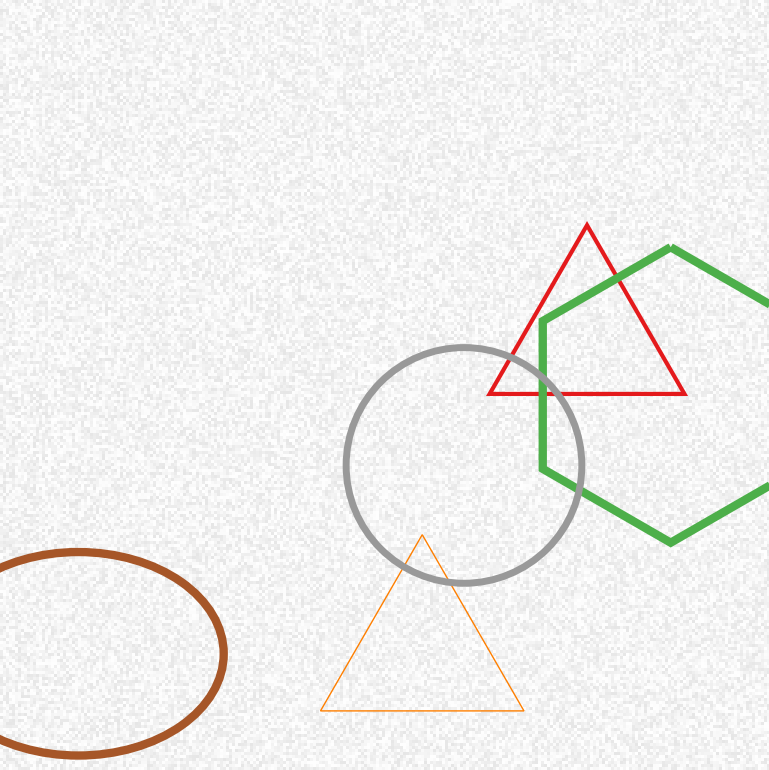[{"shape": "triangle", "thickness": 1.5, "radius": 0.73, "center": [0.762, 0.561]}, {"shape": "hexagon", "thickness": 3, "radius": 0.96, "center": [0.871, 0.487]}, {"shape": "triangle", "thickness": 0.5, "radius": 0.76, "center": [0.548, 0.153]}, {"shape": "oval", "thickness": 3, "radius": 0.94, "center": [0.102, 0.151]}, {"shape": "circle", "thickness": 2.5, "radius": 0.77, "center": [0.603, 0.396]}]